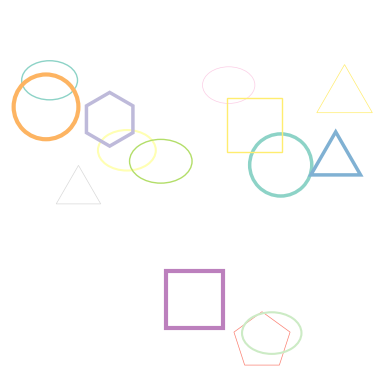[{"shape": "oval", "thickness": 1, "radius": 0.36, "center": [0.129, 0.791]}, {"shape": "circle", "thickness": 2.5, "radius": 0.4, "center": [0.729, 0.572]}, {"shape": "oval", "thickness": 1.5, "radius": 0.38, "center": [0.33, 0.61]}, {"shape": "hexagon", "thickness": 2.5, "radius": 0.35, "center": [0.285, 0.69]}, {"shape": "pentagon", "thickness": 0.5, "radius": 0.38, "center": [0.681, 0.114]}, {"shape": "triangle", "thickness": 2.5, "radius": 0.37, "center": [0.872, 0.583]}, {"shape": "circle", "thickness": 3, "radius": 0.42, "center": [0.12, 0.722]}, {"shape": "oval", "thickness": 1, "radius": 0.41, "center": [0.418, 0.581]}, {"shape": "oval", "thickness": 0.5, "radius": 0.34, "center": [0.594, 0.779]}, {"shape": "triangle", "thickness": 0.5, "radius": 0.33, "center": [0.204, 0.504]}, {"shape": "square", "thickness": 3, "radius": 0.37, "center": [0.504, 0.222]}, {"shape": "oval", "thickness": 1.5, "radius": 0.39, "center": [0.706, 0.135]}, {"shape": "square", "thickness": 1, "radius": 0.35, "center": [0.661, 0.676]}, {"shape": "triangle", "thickness": 0.5, "radius": 0.42, "center": [0.895, 0.749]}]